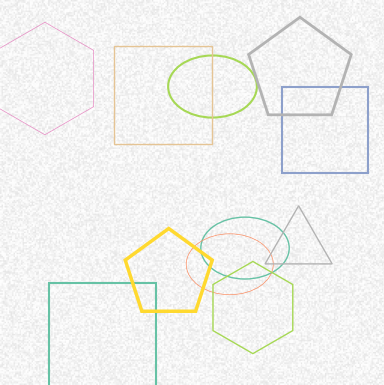[{"shape": "square", "thickness": 1.5, "radius": 0.69, "center": [0.265, 0.125]}, {"shape": "oval", "thickness": 1, "radius": 0.57, "center": [0.636, 0.356]}, {"shape": "oval", "thickness": 0.5, "radius": 0.57, "center": [0.597, 0.314]}, {"shape": "square", "thickness": 1.5, "radius": 0.56, "center": [0.844, 0.663]}, {"shape": "hexagon", "thickness": 0.5, "radius": 0.73, "center": [0.117, 0.796]}, {"shape": "hexagon", "thickness": 1, "radius": 0.6, "center": [0.657, 0.201]}, {"shape": "oval", "thickness": 1.5, "radius": 0.58, "center": [0.552, 0.775]}, {"shape": "pentagon", "thickness": 2.5, "radius": 0.59, "center": [0.438, 0.288]}, {"shape": "square", "thickness": 1, "radius": 0.63, "center": [0.423, 0.754]}, {"shape": "triangle", "thickness": 1, "radius": 0.5, "center": [0.776, 0.365]}, {"shape": "pentagon", "thickness": 2, "radius": 0.7, "center": [0.779, 0.815]}]